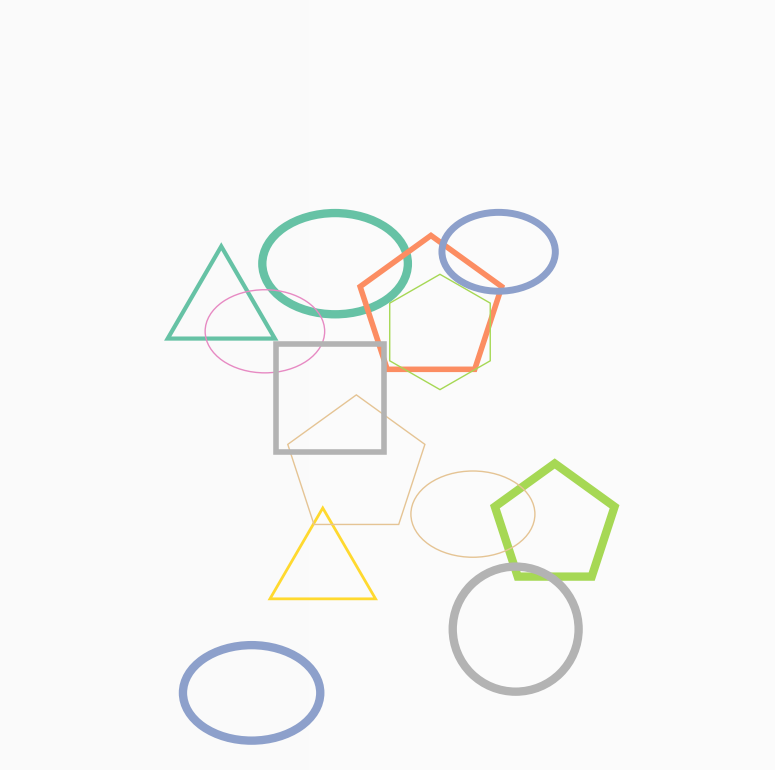[{"shape": "oval", "thickness": 3, "radius": 0.47, "center": [0.432, 0.658]}, {"shape": "triangle", "thickness": 1.5, "radius": 0.4, "center": [0.286, 0.6]}, {"shape": "pentagon", "thickness": 2, "radius": 0.48, "center": [0.556, 0.598]}, {"shape": "oval", "thickness": 3, "radius": 0.44, "center": [0.325, 0.1]}, {"shape": "oval", "thickness": 2.5, "radius": 0.37, "center": [0.643, 0.673]}, {"shape": "oval", "thickness": 0.5, "radius": 0.39, "center": [0.342, 0.57]}, {"shape": "pentagon", "thickness": 3, "radius": 0.41, "center": [0.716, 0.317]}, {"shape": "hexagon", "thickness": 0.5, "radius": 0.37, "center": [0.568, 0.569]}, {"shape": "triangle", "thickness": 1, "radius": 0.39, "center": [0.416, 0.262]}, {"shape": "oval", "thickness": 0.5, "radius": 0.4, "center": [0.61, 0.332]}, {"shape": "pentagon", "thickness": 0.5, "radius": 0.47, "center": [0.46, 0.394]}, {"shape": "square", "thickness": 2, "radius": 0.35, "center": [0.426, 0.483]}, {"shape": "circle", "thickness": 3, "radius": 0.41, "center": [0.665, 0.183]}]